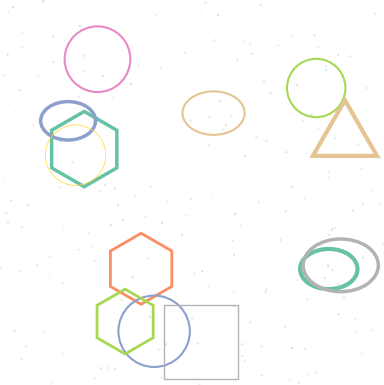[{"shape": "oval", "thickness": 3, "radius": 0.37, "center": [0.854, 0.301]}, {"shape": "hexagon", "thickness": 2.5, "radius": 0.49, "center": [0.219, 0.613]}, {"shape": "hexagon", "thickness": 2, "radius": 0.46, "center": [0.367, 0.302]}, {"shape": "oval", "thickness": 2.5, "radius": 0.36, "center": [0.177, 0.686]}, {"shape": "circle", "thickness": 1.5, "radius": 0.46, "center": [0.4, 0.14]}, {"shape": "circle", "thickness": 1.5, "radius": 0.43, "center": [0.253, 0.846]}, {"shape": "hexagon", "thickness": 2, "radius": 0.42, "center": [0.325, 0.165]}, {"shape": "circle", "thickness": 1.5, "radius": 0.38, "center": [0.821, 0.771]}, {"shape": "circle", "thickness": 0.5, "radius": 0.39, "center": [0.196, 0.597]}, {"shape": "triangle", "thickness": 3, "radius": 0.48, "center": [0.896, 0.643]}, {"shape": "oval", "thickness": 1.5, "radius": 0.4, "center": [0.555, 0.706]}, {"shape": "oval", "thickness": 2.5, "radius": 0.49, "center": [0.885, 0.311]}, {"shape": "square", "thickness": 1, "radius": 0.48, "center": [0.522, 0.111]}]